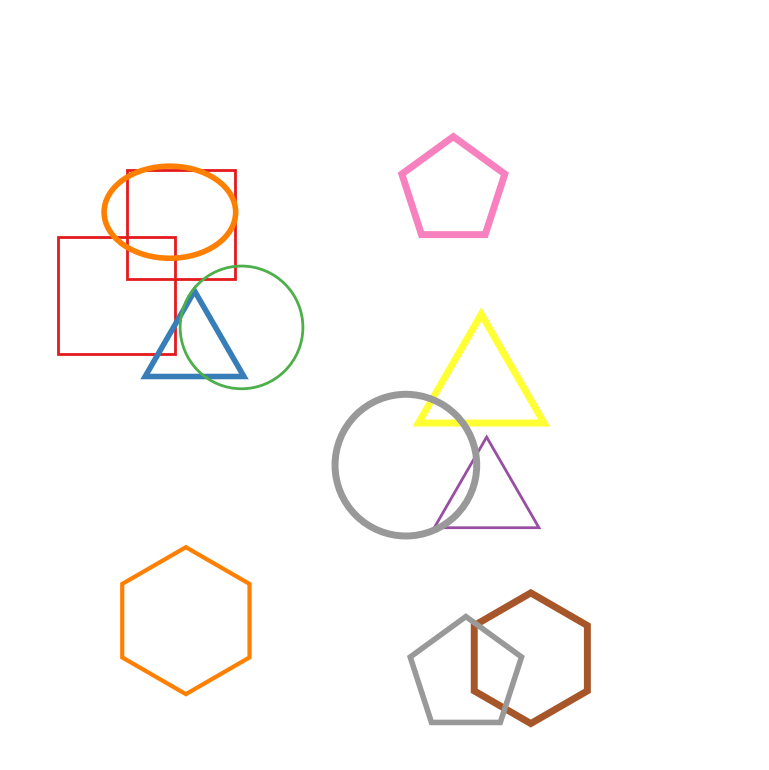[{"shape": "square", "thickness": 1, "radius": 0.35, "center": [0.235, 0.708]}, {"shape": "square", "thickness": 1, "radius": 0.38, "center": [0.151, 0.617]}, {"shape": "triangle", "thickness": 2, "radius": 0.37, "center": [0.253, 0.548]}, {"shape": "circle", "thickness": 1, "radius": 0.4, "center": [0.314, 0.575]}, {"shape": "triangle", "thickness": 1, "radius": 0.39, "center": [0.632, 0.354]}, {"shape": "hexagon", "thickness": 1.5, "radius": 0.48, "center": [0.241, 0.194]}, {"shape": "oval", "thickness": 2, "radius": 0.43, "center": [0.221, 0.724]}, {"shape": "triangle", "thickness": 2.5, "radius": 0.47, "center": [0.625, 0.498]}, {"shape": "hexagon", "thickness": 2.5, "radius": 0.42, "center": [0.689, 0.145]}, {"shape": "pentagon", "thickness": 2.5, "radius": 0.35, "center": [0.589, 0.752]}, {"shape": "pentagon", "thickness": 2, "radius": 0.38, "center": [0.605, 0.123]}, {"shape": "circle", "thickness": 2.5, "radius": 0.46, "center": [0.527, 0.396]}]